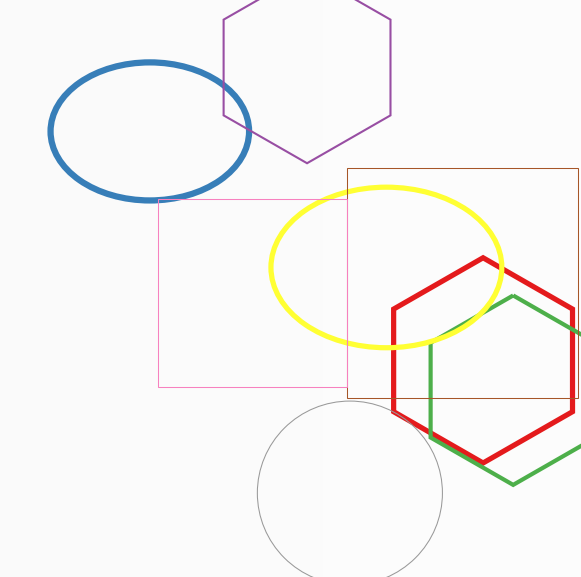[{"shape": "hexagon", "thickness": 2.5, "radius": 0.89, "center": [0.831, 0.375]}, {"shape": "oval", "thickness": 3, "radius": 0.85, "center": [0.258, 0.772]}, {"shape": "hexagon", "thickness": 2, "radius": 0.82, "center": [0.883, 0.324]}, {"shape": "hexagon", "thickness": 1, "radius": 0.83, "center": [0.528, 0.882]}, {"shape": "oval", "thickness": 2.5, "radius": 0.99, "center": [0.665, 0.536]}, {"shape": "square", "thickness": 0.5, "radius": 1.0, "center": [0.795, 0.509]}, {"shape": "square", "thickness": 0.5, "radius": 0.81, "center": [0.434, 0.492]}, {"shape": "circle", "thickness": 0.5, "radius": 0.8, "center": [0.602, 0.145]}]